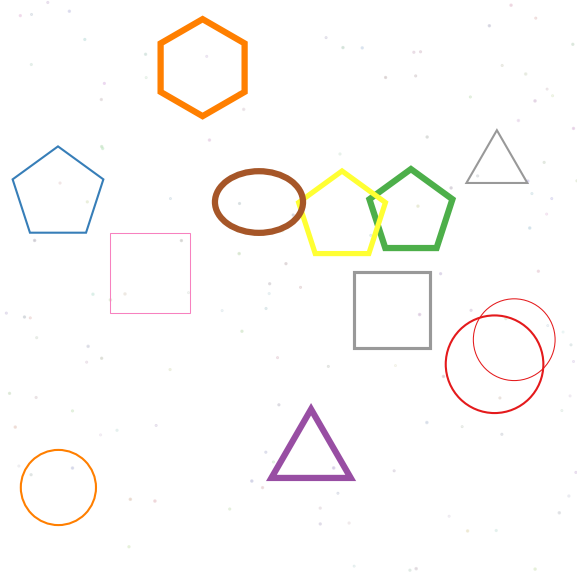[{"shape": "circle", "thickness": 0.5, "radius": 0.35, "center": [0.89, 0.411]}, {"shape": "circle", "thickness": 1, "radius": 0.42, "center": [0.856, 0.368]}, {"shape": "pentagon", "thickness": 1, "radius": 0.41, "center": [0.1, 0.663]}, {"shape": "pentagon", "thickness": 3, "radius": 0.38, "center": [0.712, 0.631]}, {"shape": "triangle", "thickness": 3, "radius": 0.4, "center": [0.539, 0.211]}, {"shape": "circle", "thickness": 1, "radius": 0.33, "center": [0.101, 0.155]}, {"shape": "hexagon", "thickness": 3, "radius": 0.42, "center": [0.351, 0.882]}, {"shape": "pentagon", "thickness": 2.5, "radius": 0.4, "center": [0.592, 0.624]}, {"shape": "oval", "thickness": 3, "radius": 0.38, "center": [0.448, 0.649]}, {"shape": "square", "thickness": 0.5, "radius": 0.35, "center": [0.259, 0.527]}, {"shape": "square", "thickness": 1.5, "radius": 0.33, "center": [0.679, 0.463]}, {"shape": "triangle", "thickness": 1, "radius": 0.3, "center": [0.86, 0.713]}]